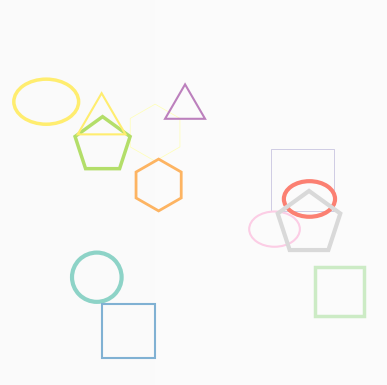[{"shape": "circle", "thickness": 3, "radius": 0.32, "center": [0.25, 0.28]}, {"shape": "hexagon", "thickness": 0.5, "radius": 0.37, "center": [0.4, 0.655]}, {"shape": "square", "thickness": 0.5, "radius": 0.41, "center": [0.78, 0.532]}, {"shape": "oval", "thickness": 3, "radius": 0.33, "center": [0.799, 0.483]}, {"shape": "square", "thickness": 1.5, "radius": 0.35, "center": [0.332, 0.141]}, {"shape": "hexagon", "thickness": 2, "radius": 0.34, "center": [0.409, 0.519]}, {"shape": "pentagon", "thickness": 2.5, "radius": 0.37, "center": [0.265, 0.622]}, {"shape": "oval", "thickness": 1.5, "radius": 0.33, "center": [0.708, 0.405]}, {"shape": "pentagon", "thickness": 3, "radius": 0.42, "center": [0.797, 0.419]}, {"shape": "triangle", "thickness": 1.5, "radius": 0.3, "center": [0.478, 0.721]}, {"shape": "square", "thickness": 2.5, "radius": 0.32, "center": [0.877, 0.244]}, {"shape": "triangle", "thickness": 1.5, "radius": 0.36, "center": [0.262, 0.687]}, {"shape": "oval", "thickness": 2.5, "radius": 0.42, "center": [0.119, 0.736]}]